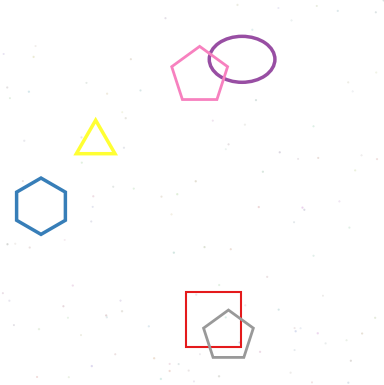[{"shape": "square", "thickness": 1.5, "radius": 0.36, "center": [0.555, 0.171]}, {"shape": "hexagon", "thickness": 2.5, "radius": 0.37, "center": [0.106, 0.464]}, {"shape": "oval", "thickness": 2.5, "radius": 0.43, "center": [0.629, 0.846]}, {"shape": "triangle", "thickness": 2.5, "radius": 0.29, "center": [0.248, 0.63]}, {"shape": "pentagon", "thickness": 2, "radius": 0.38, "center": [0.519, 0.803]}, {"shape": "pentagon", "thickness": 2, "radius": 0.34, "center": [0.593, 0.127]}]